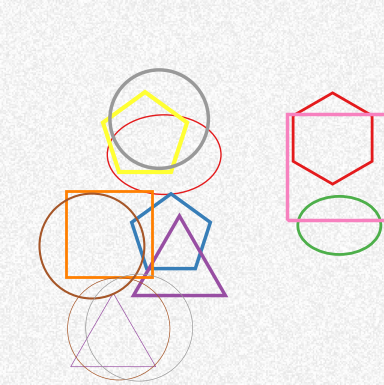[{"shape": "hexagon", "thickness": 2, "radius": 0.59, "center": [0.864, 0.64]}, {"shape": "oval", "thickness": 1, "radius": 0.74, "center": [0.426, 0.598]}, {"shape": "pentagon", "thickness": 2.5, "radius": 0.54, "center": [0.444, 0.389]}, {"shape": "oval", "thickness": 2, "radius": 0.54, "center": [0.881, 0.414]}, {"shape": "triangle", "thickness": 0.5, "radius": 0.64, "center": [0.294, 0.111]}, {"shape": "triangle", "thickness": 2.5, "radius": 0.69, "center": [0.466, 0.301]}, {"shape": "square", "thickness": 2, "radius": 0.56, "center": [0.284, 0.392]}, {"shape": "pentagon", "thickness": 3, "radius": 0.57, "center": [0.377, 0.646]}, {"shape": "circle", "thickness": 1.5, "radius": 0.68, "center": [0.239, 0.361]}, {"shape": "circle", "thickness": 0.5, "radius": 0.66, "center": [0.308, 0.146]}, {"shape": "square", "thickness": 2.5, "radius": 0.69, "center": [0.884, 0.566]}, {"shape": "circle", "thickness": 2.5, "radius": 0.64, "center": [0.413, 0.691]}, {"shape": "circle", "thickness": 0.5, "radius": 0.69, "center": [0.361, 0.149]}]